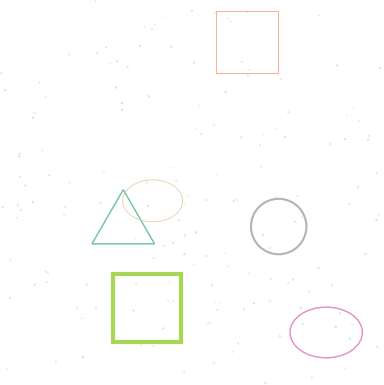[{"shape": "triangle", "thickness": 1, "radius": 0.47, "center": [0.32, 0.414]}, {"shape": "square", "thickness": 0.5, "radius": 0.4, "center": [0.642, 0.892]}, {"shape": "oval", "thickness": 1, "radius": 0.47, "center": [0.847, 0.136]}, {"shape": "square", "thickness": 3, "radius": 0.44, "center": [0.383, 0.2]}, {"shape": "oval", "thickness": 0.5, "radius": 0.39, "center": [0.397, 0.478]}, {"shape": "circle", "thickness": 1.5, "radius": 0.36, "center": [0.724, 0.412]}]